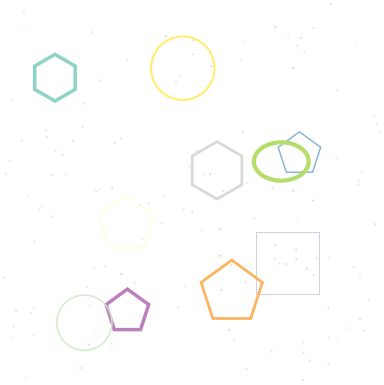[{"shape": "hexagon", "thickness": 2.5, "radius": 0.3, "center": [0.143, 0.798]}, {"shape": "pentagon", "thickness": 0.5, "radius": 0.38, "center": [0.327, 0.417]}, {"shape": "square", "thickness": 0.5, "radius": 0.41, "center": [0.747, 0.317]}, {"shape": "pentagon", "thickness": 1, "radius": 0.29, "center": [0.778, 0.6]}, {"shape": "pentagon", "thickness": 2, "radius": 0.42, "center": [0.602, 0.241]}, {"shape": "oval", "thickness": 3, "radius": 0.36, "center": [0.731, 0.581]}, {"shape": "hexagon", "thickness": 2, "radius": 0.37, "center": [0.564, 0.557]}, {"shape": "pentagon", "thickness": 2.5, "radius": 0.29, "center": [0.331, 0.191]}, {"shape": "circle", "thickness": 1, "radius": 0.36, "center": [0.219, 0.162]}, {"shape": "circle", "thickness": 1.5, "radius": 0.41, "center": [0.475, 0.823]}]